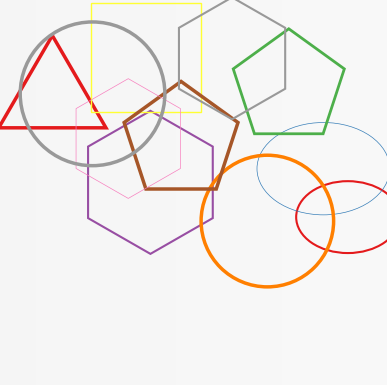[{"shape": "oval", "thickness": 1.5, "radius": 0.67, "center": [0.898, 0.436]}, {"shape": "triangle", "thickness": 2.5, "radius": 0.8, "center": [0.135, 0.748]}, {"shape": "oval", "thickness": 0.5, "radius": 0.86, "center": [0.835, 0.562]}, {"shape": "pentagon", "thickness": 2, "radius": 0.75, "center": [0.745, 0.774]}, {"shape": "hexagon", "thickness": 1.5, "radius": 0.93, "center": [0.388, 0.526]}, {"shape": "circle", "thickness": 2.5, "radius": 0.85, "center": [0.69, 0.426]}, {"shape": "square", "thickness": 1, "radius": 0.71, "center": [0.376, 0.851]}, {"shape": "pentagon", "thickness": 2.5, "radius": 0.77, "center": [0.467, 0.634]}, {"shape": "hexagon", "thickness": 0.5, "radius": 0.78, "center": [0.331, 0.64]}, {"shape": "circle", "thickness": 2.5, "radius": 0.93, "center": [0.239, 0.756]}, {"shape": "hexagon", "thickness": 1.5, "radius": 0.79, "center": [0.599, 0.849]}]